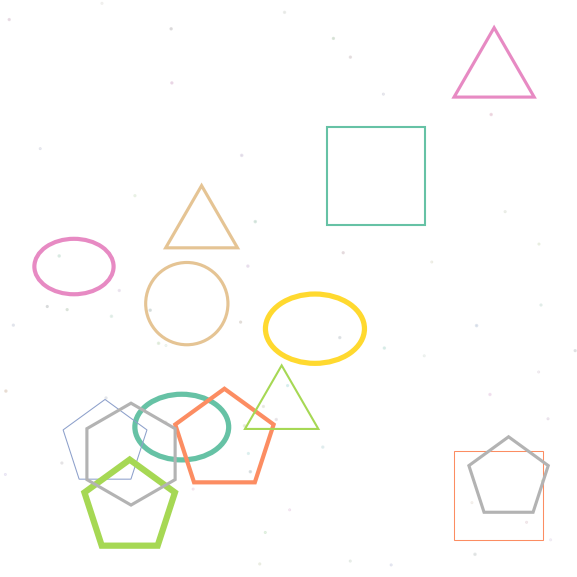[{"shape": "square", "thickness": 1, "radius": 0.43, "center": [0.651, 0.694]}, {"shape": "oval", "thickness": 2.5, "radius": 0.41, "center": [0.315, 0.26]}, {"shape": "square", "thickness": 0.5, "radius": 0.38, "center": [0.863, 0.141]}, {"shape": "pentagon", "thickness": 2, "radius": 0.45, "center": [0.389, 0.236]}, {"shape": "pentagon", "thickness": 0.5, "radius": 0.38, "center": [0.182, 0.231]}, {"shape": "oval", "thickness": 2, "radius": 0.34, "center": [0.128, 0.538]}, {"shape": "triangle", "thickness": 1.5, "radius": 0.4, "center": [0.856, 0.871]}, {"shape": "triangle", "thickness": 1, "radius": 0.37, "center": [0.488, 0.293]}, {"shape": "pentagon", "thickness": 3, "radius": 0.41, "center": [0.225, 0.121]}, {"shape": "oval", "thickness": 2.5, "radius": 0.43, "center": [0.545, 0.43]}, {"shape": "triangle", "thickness": 1.5, "radius": 0.36, "center": [0.349, 0.606]}, {"shape": "circle", "thickness": 1.5, "radius": 0.36, "center": [0.323, 0.473]}, {"shape": "hexagon", "thickness": 1.5, "radius": 0.44, "center": [0.227, 0.213]}, {"shape": "pentagon", "thickness": 1.5, "radius": 0.36, "center": [0.881, 0.171]}]